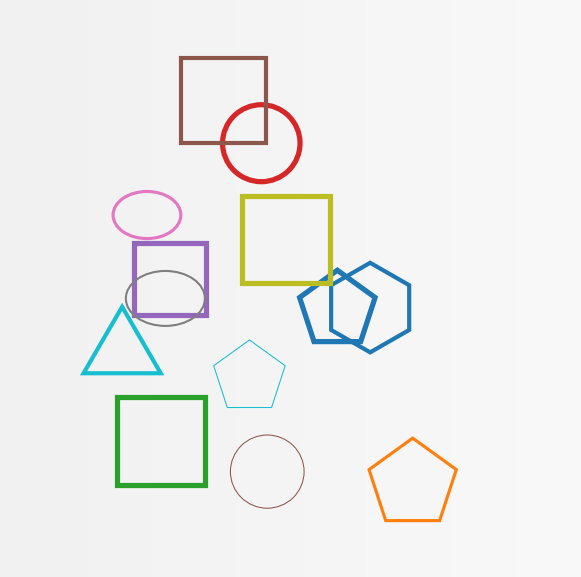[{"shape": "hexagon", "thickness": 2, "radius": 0.39, "center": [0.637, 0.467]}, {"shape": "pentagon", "thickness": 2.5, "radius": 0.34, "center": [0.58, 0.463]}, {"shape": "pentagon", "thickness": 1.5, "radius": 0.39, "center": [0.71, 0.162]}, {"shape": "square", "thickness": 2.5, "radius": 0.38, "center": [0.277, 0.236]}, {"shape": "circle", "thickness": 2.5, "radius": 0.33, "center": [0.45, 0.751]}, {"shape": "square", "thickness": 2.5, "radius": 0.31, "center": [0.293, 0.516]}, {"shape": "square", "thickness": 2, "radius": 0.37, "center": [0.384, 0.825]}, {"shape": "circle", "thickness": 0.5, "radius": 0.32, "center": [0.46, 0.183]}, {"shape": "oval", "thickness": 1.5, "radius": 0.29, "center": [0.253, 0.627]}, {"shape": "oval", "thickness": 1, "radius": 0.34, "center": [0.285, 0.482]}, {"shape": "square", "thickness": 2.5, "radius": 0.38, "center": [0.492, 0.584]}, {"shape": "triangle", "thickness": 2, "radius": 0.38, "center": [0.21, 0.391]}, {"shape": "pentagon", "thickness": 0.5, "radius": 0.32, "center": [0.429, 0.346]}]